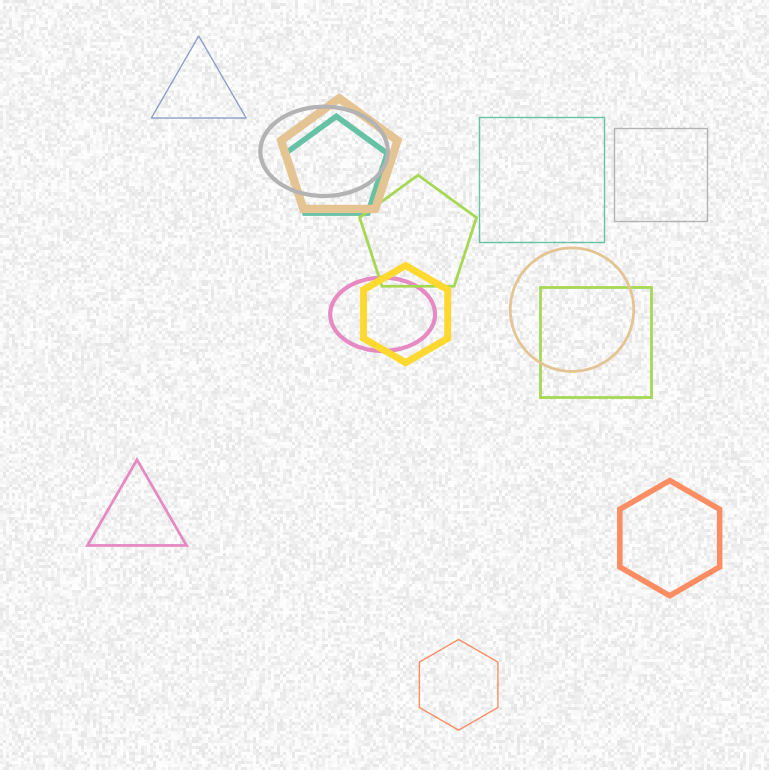[{"shape": "pentagon", "thickness": 2, "radius": 0.35, "center": [0.437, 0.779]}, {"shape": "square", "thickness": 0.5, "radius": 0.4, "center": [0.703, 0.767]}, {"shape": "hexagon", "thickness": 0.5, "radius": 0.29, "center": [0.596, 0.111]}, {"shape": "hexagon", "thickness": 2, "radius": 0.37, "center": [0.87, 0.301]}, {"shape": "triangle", "thickness": 0.5, "radius": 0.36, "center": [0.258, 0.882]}, {"shape": "oval", "thickness": 1.5, "radius": 0.34, "center": [0.497, 0.592]}, {"shape": "triangle", "thickness": 1, "radius": 0.37, "center": [0.178, 0.329]}, {"shape": "pentagon", "thickness": 1, "radius": 0.4, "center": [0.543, 0.693]}, {"shape": "square", "thickness": 1, "radius": 0.36, "center": [0.773, 0.556]}, {"shape": "hexagon", "thickness": 2.5, "radius": 0.32, "center": [0.527, 0.592]}, {"shape": "pentagon", "thickness": 3, "radius": 0.4, "center": [0.441, 0.793]}, {"shape": "circle", "thickness": 1, "radius": 0.4, "center": [0.743, 0.598]}, {"shape": "oval", "thickness": 1.5, "radius": 0.41, "center": [0.421, 0.803]}, {"shape": "square", "thickness": 0.5, "radius": 0.3, "center": [0.857, 0.774]}]